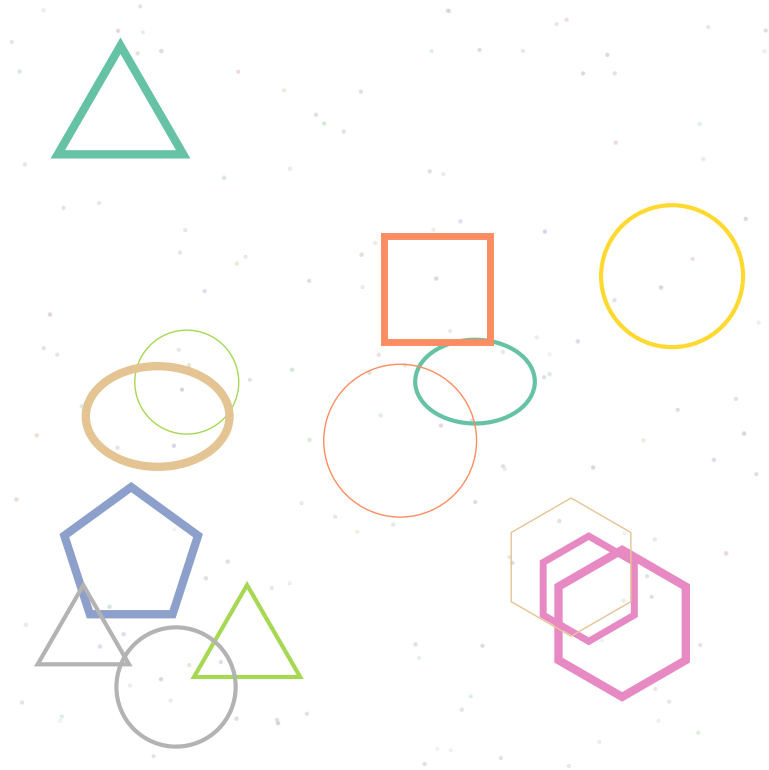[{"shape": "oval", "thickness": 1.5, "radius": 0.39, "center": [0.617, 0.504]}, {"shape": "triangle", "thickness": 3, "radius": 0.47, "center": [0.157, 0.847]}, {"shape": "square", "thickness": 2.5, "radius": 0.35, "center": [0.568, 0.625]}, {"shape": "circle", "thickness": 0.5, "radius": 0.5, "center": [0.52, 0.428]}, {"shape": "pentagon", "thickness": 3, "radius": 0.46, "center": [0.17, 0.276]}, {"shape": "hexagon", "thickness": 3, "radius": 0.48, "center": [0.808, 0.19]}, {"shape": "hexagon", "thickness": 2.5, "radius": 0.34, "center": [0.765, 0.235]}, {"shape": "triangle", "thickness": 1.5, "radius": 0.4, "center": [0.321, 0.161]}, {"shape": "circle", "thickness": 0.5, "radius": 0.34, "center": [0.243, 0.504]}, {"shape": "circle", "thickness": 1.5, "radius": 0.46, "center": [0.873, 0.641]}, {"shape": "hexagon", "thickness": 0.5, "radius": 0.45, "center": [0.742, 0.264]}, {"shape": "oval", "thickness": 3, "radius": 0.47, "center": [0.205, 0.459]}, {"shape": "triangle", "thickness": 1.5, "radius": 0.34, "center": [0.108, 0.171]}, {"shape": "circle", "thickness": 1.5, "radius": 0.39, "center": [0.229, 0.108]}]